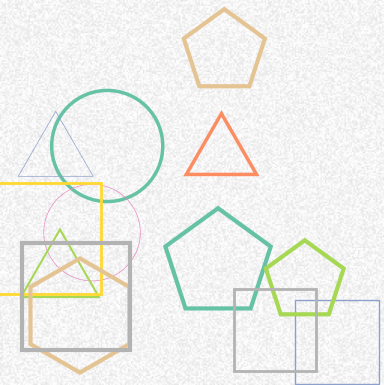[{"shape": "pentagon", "thickness": 3, "radius": 0.72, "center": [0.566, 0.315]}, {"shape": "circle", "thickness": 2.5, "radius": 0.72, "center": [0.278, 0.621]}, {"shape": "triangle", "thickness": 2.5, "radius": 0.53, "center": [0.575, 0.6]}, {"shape": "square", "thickness": 1, "radius": 0.54, "center": [0.876, 0.111]}, {"shape": "triangle", "thickness": 0.5, "radius": 0.56, "center": [0.145, 0.598]}, {"shape": "circle", "thickness": 0.5, "radius": 0.63, "center": [0.239, 0.396]}, {"shape": "triangle", "thickness": 1.5, "radius": 0.59, "center": [0.156, 0.287]}, {"shape": "pentagon", "thickness": 3, "radius": 0.53, "center": [0.792, 0.27]}, {"shape": "square", "thickness": 2, "radius": 0.72, "center": [0.119, 0.381]}, {"shape": "hexagon", "thickness": 3, "radius": 0.74, "center": [0.208, 0.18]}, {"shape": "pentagon", "thickness": 3, "radius": 0.55, "center": [0.583, 0.866]}, {"shape": "square", "thickness": 3, "radius": 0.7, "center": [0.198, 0.23]}, {"shape": "square", "thickness": 2, "radius": 0.53, "center": [0.714, 0.142]}]